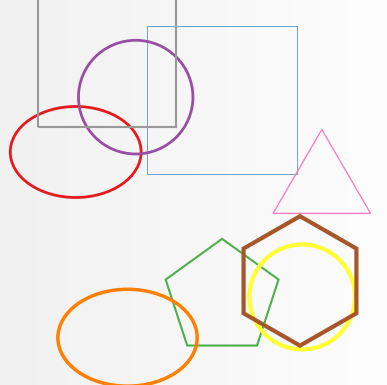[{"shape": "oval", "thickness": 2, "radius": 0.84, "center": [0.195, 0.605]}, {"shape": "square", "thickness": 0.5, "radius": 0.96, "center": [0.573, 0.741]}, {"shape": "pentagon", "thickness": 1.5, "radius": 0.77, "center": [0.573, 0.226]}, {"shape": "circle", "thickness": 2, "radius": 0.74, "center": [0.35, 0.748]}, {"shape": "oval", "thickness": 2.5, "radius": 0.9, "center": [0.329, 0.123]}, {"shape": "circle", "thickness": 3, "radius": 0.68, "center": [0.78, 0.229]}, {"shape": "hexagon", "thickness": 3, "radius": 0.84, "center": [0.774, 0.27]}, {"shape": "triangle", "thickness": 1, "radius": 0.73, "center": [0.83, 0.518]}, {"shape": "square", "thickness": 1.5, "radius": 0.89, "center": [0.276, 0.848]}]